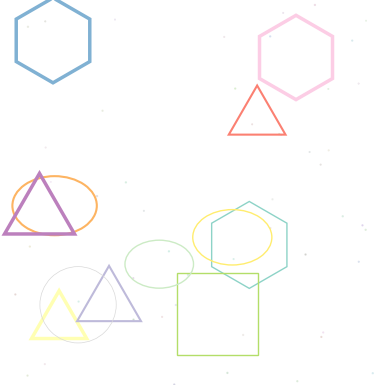[{"shape": "hexagon", "thickness": 1, "radius": 0.56, "center": [0.648, 0.364]}, {"shape": "triangle", "thickness": 2.5, "radius": 0.41, "center": [0.154, 0.162]}, {"shape": "triangle", "thickness": 1.5, "radius": 0.48, "center": [0.283, 0.214]}, {"shape": "triangle", "thickness": 1.5, "radius": 0.43, "center": [0.668, 0.693]}, {"shape": "hexagon", "thickness": 2.5, "radius": 0.55, "center": [0.138, 0.895]}, {"shape": "oval", "thickness": 1.5, "radius": 0.55, "center": [0.142, 0.466]}, {"shape": "square", "thickness": 1, "radius": 0.53, "center": [0.565, 0.185]}, {"shape": "hexagon", "thickness": 2.5, "radius": 0.55, "center": [0.769, 0.851]}, {"shape": "circle", "thickness": 0.5, "radius": 0.5, "center": [0.203, 0.208]}, {"shape": "triangle", "thickness": 2.5, "radius": 0.52, "center": [0.103, 0.445]}, {"shape": "oval", "thickness": 1, "radius": 0.45, "center": [0.414, 0.314]}, {"shape": "oval", "thickness": 1, "radius": 0.51, "center": [0.603, 0.384]}]